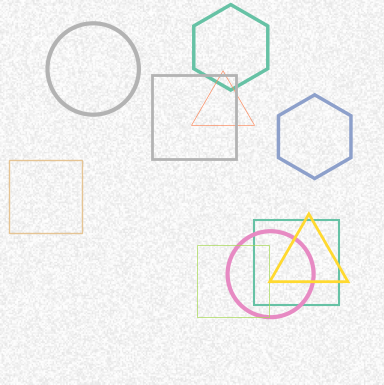[{"shape": "hexagon", "thickness": 2.5, "radius": 0.55, "center": [0.599, 0.877]}, {"shape": "square", "thickness": 1.5, "radius": 0.55, "center": [0.77, 0.317]}, {"shape": "triangle", "thickness": 0.5, "radius": 0.47, "center": [0.579, 0.722]}, {"shape": "hexagon", "thickness": 2.5, "radius": 0.54, "center": [0.817, 0.645]}, {"shape": "circle", "thickness": 3, "radius": 0.56, "center": [0.703, 0.288]}, {"shape": "square", "thickness": 0.5, "radius": 0.47, "center": [0.605, 0.27]}, {"shape": "triangle", "thickness": 2, "radius": 0.59, "center": [0.802, 0.327]}, {"shape": "square", "thickness": 1, "radius": 0.47, "center": [0.118, 0.49]}, {"shape": "circle", "thickness": 3, "radius": 0.59, "center": [0.242, 0.821]}, {"shape": "square", "thickness": 2, "radius": 0.54, "center": [0.504, 0.695]}]